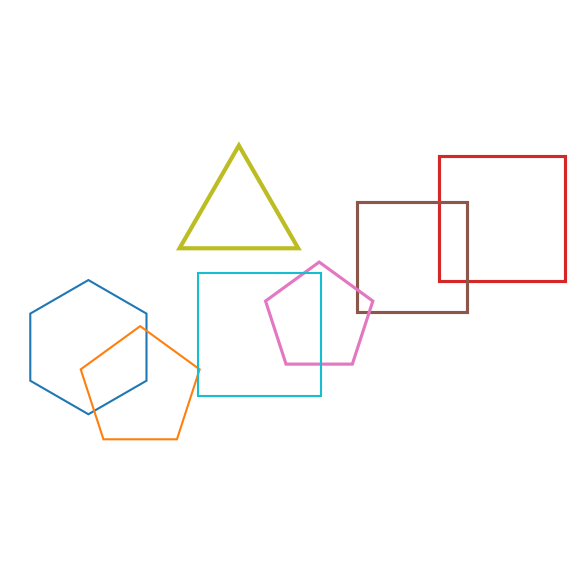[{"shape": "hexagon", "thickness": 1, "radius": 0.58, "center": [0.153, 0.398]}, {"shape": "pentagon", "thickness": 1, "radius": 0.54, "center": [0.243, 0.326]}, {"shape": "square", "thickness": 1.5, "radius": 0.54, "center": [0.87, 0.621]}, {"shape": "square", "thickness": 1.5, "radius": 0.48, "center": [0.713, 0.554]}, {"shape": "pentagon", "thickness": 1.5, "radius": 0.49, "center": [0.553, 0.448]}, {"shape": "triangle", "thickness": 2, "radius": 0.59, "center": [0.414, 0.629]}, {"shape": "square", "thickness": 1, "radius": 0.53, "center": [0.45, 0.42]}]